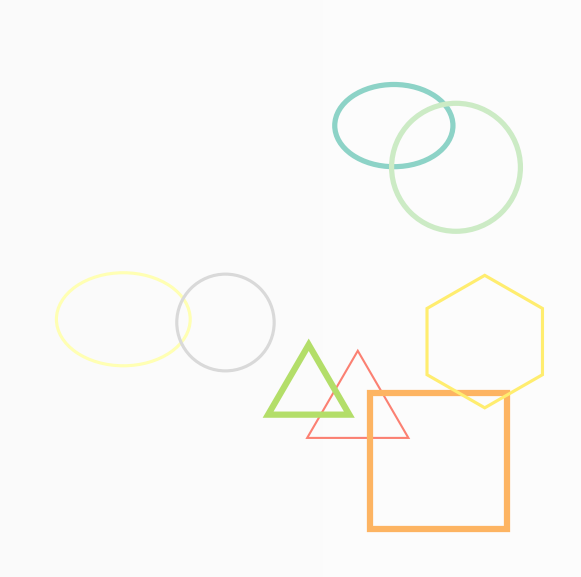[{"shape": "oval", "thickness": 2.5, "radius": 0.51, "center": [0.678, 0.782]}, {"shape": "oval", "thickness": 1.5, "radius": 0.58, "center": [0.212, 0.446]}, {"shape": "triangle", "thickness": 1, "radius": 0.5, "center": [0.616, 0.291]}, {"shape": "square", "thickness": 3, "radius": 0.59, "center": [0.755, 0.2]}, {"shape": "triangle", "thickness": 3, "radius": 0.4, "center": [0.531, 0.321]}, {"shape": "circle", "thickness": 1.5, "radius": 0.42, "center": [0.388, 0.441]}, {"shape": "circle", "thickness": 2.5, "radius": 0.55, "center": [0.785, 0.709]}, {"shape": "hexagon", "thickness": 1.5, "radius": 0.57, "center": [0.834, 0.408]}]